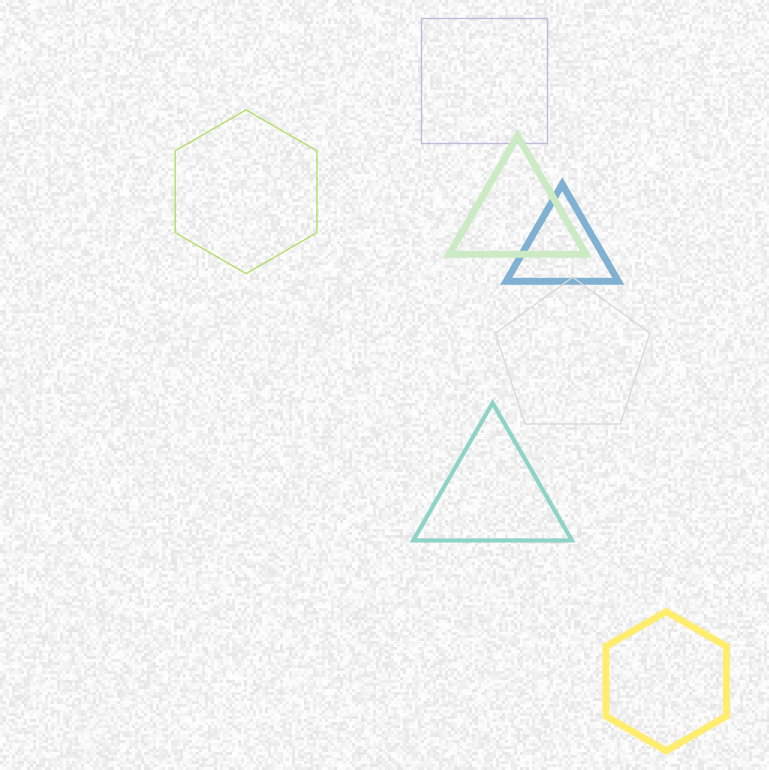[{"shape": "triangle", "thickness": 1.5, "radius": 0.6, "center": [0.64, 0.358]}, {"shape": "square", "thickness": 0.5, "radius": 0.41, "center": [0.628, 0.896]}, {"shape": "triangle", "thickness": 2.5, "radius": 0.42, "center": [0.73, 0.677]}, {"shape": "hexagon", "thickness": 0.5, "radius": 0.53, "center": [0.32, 0.751]}, {"shape": "pentagon", "thickness": 0.5, "radius": 0.53, "center": [0.744, 0.535]}, {"shape": "triangle", "thickness": 2.5, "radius": 0.51, "center": [0.672, 0.721]}, {"shape": "hexagon", "thickness": 2.5, "radius": 0.45, "center": [0.865, 0.115]}]